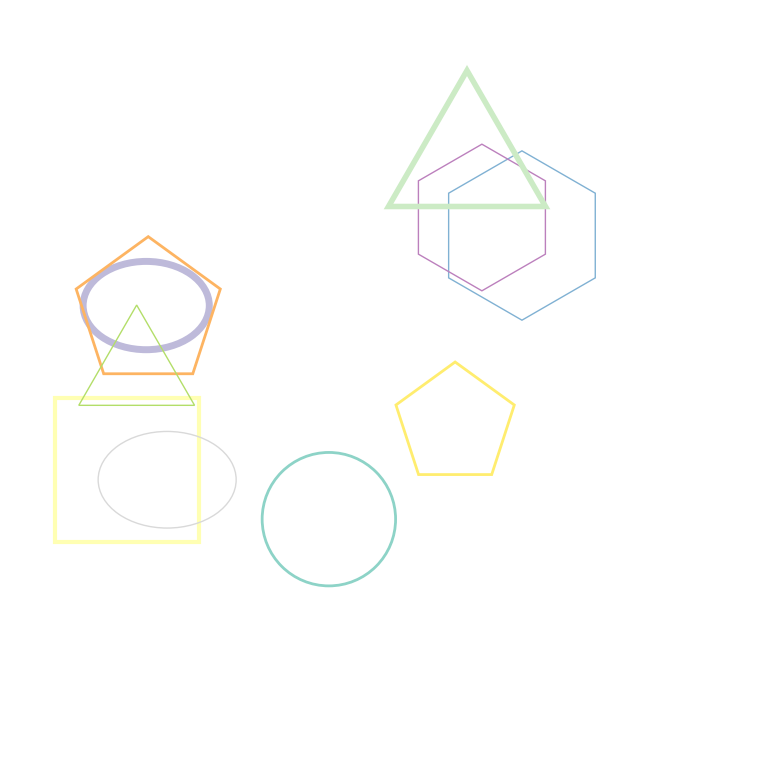[{"shape": "circle", "thickness": 1, "radius": 0.43, "center": [0.427, 0.326]}, {"shape": "square", "thickness": 1.5, "radius": 0.47, "center": [0.165, 0.389]}, {"shape": "oval", "thickness": 2.5, "radius": 0.41, "center": [0.19, 0.603]}, {"shape": "hexagon", "thickness": 0.5, "radius": 0.55, "center": [0.678, 0.694]}, {"shape": "pentagon", "thickness": 1, "radius": 0.49, "center": [0.193, 0.594]}, {"shape": "triangle", "thickness": 0.5, "radius": 0.43, "center": [0.177, 0.517]}, {"shape": "oval", "thickness": 0.5, "radius": 0.45, "center": [0.217, 0.377]}, {"shape": "hexagon", "thickness": 0.5, "radius": 0.48, "center": [0.626, 0.718]}, {"shape": "triangle", "thickness": 2, "radius": 0.59, "center": [0.607, 0.791]}, {"shape": "pentagon", "thickness": 1, "radius": 0.4, "center": [0.591, 0.449]}]